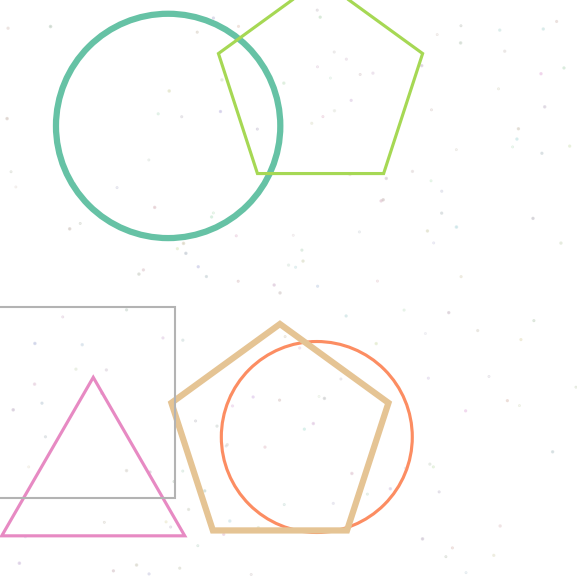[{"shape": "circle", "thickness": 3, "radius": 0.97, "center": [0.291, 0.781]}, {"shape": "circle", "thickness": 1.5, "radius": 0.83, "center": [0.549, 0.242]}, {"shape": "triangle", "thickness": 1.5, "radius": 0.91, "center": [0.161, 0.163]}, {"shape": "pentagon", "thickness": 1.5, "radius": 0.93, "center": [0.555, 0.849]}, {"shape": "pentagon", "thickness": 3, "radius": 0.99, "center": [0.485, 0.24]}, {"shape": "square", "thickness": 1, "radius": 0.83, "center": [0.138, 0.302]}]